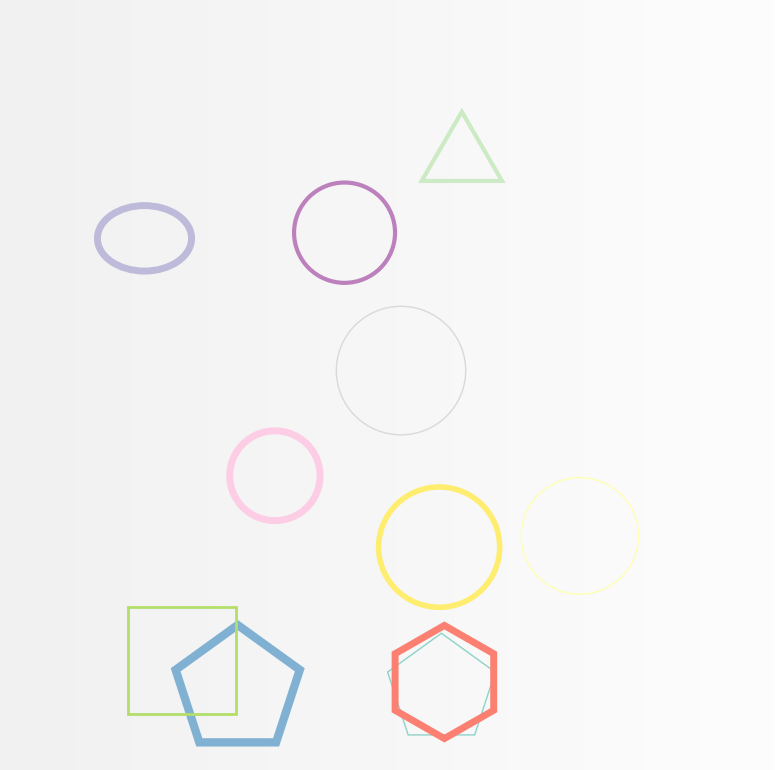[{"shape": "pentagon", "thickness": 0.5, "radius": 0.36, "center": [0.57, 0.105]}, {"shape": "circle", "thickness": 0.5, "radius": 0.38, "center": [0.748, 0.304]}, {"shape": "oval", "thickness": 2.5, "radius": 0.3, "center": [0.186, 0.69]}, {"shape": "hexagon", "thickness": 2.5, "radius": 0.37, "center": [0.573, 0.114]}, {"shape": "pentagon", "thickness": 3, "radius": 0.42, "center": [0.307, 0.104]}, {"shape": "square", "thickness": 1, "radius": 0.35, "center": [0.235, 0.142]}, {"shape": "circle", "thickness": 2.5, "radius": 0.29, "center": [0.355, 0.382]}, {"shape": "circle", "thickness": 0.5, "radius": 0.42, "center": [0.517, 0.519]}, {"shape": "circle", "thickness": 1.5, "radius": 0.33, "center": [0.445, 0.698]}, {"shape": "triangle", "thickness": 1.5, "radius": 0.3, "center": [0.596, 0.795]}, {"shape": "circle", "thickness": 2, "radius": 0.39, "center": [0.567, 0.289]}]